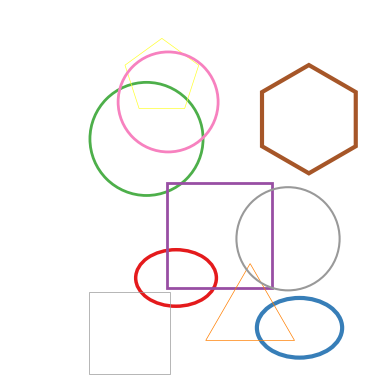[{"shape": "oval", "thickness": 2.5, "radius": 0.52, "center": [0.457, 0.278]}, {"shape": "oval", "thickness": 3, "radius": 0.55, "center": [0.778, 0.149]}, {"shape": "circle", "thickness": 2, "radius": 0.73, "center": [0.381, 0.639]}, {"shape": "square", "thickness": 2, "radius": 0.68, "center": [0.57, 0.388]}, {"shape": "triangle", "thickness": 0.5, "radius": 0.67, "center": [0.65, 0.182]}, {"shape": "pentagon", "thickness": 0.5, "radius": 0.5, "center": [0.42, 0.8]}, {"shape": "hexagon", "thickness": 3, "radius": 0.7, "center": [0.802, 0.69]}, {"shape": "circle", "thickness": 2, "radius": 0.65, "center": [0.437, 0.735]}, {"shape": "square", "thickness": 0.5, "radius": 0.53, "center": [0.337, 0.135]}, {"shape": "circle", "thickness": 1.5, "radius": 0.67, "center": [0.748, 0.38]}]